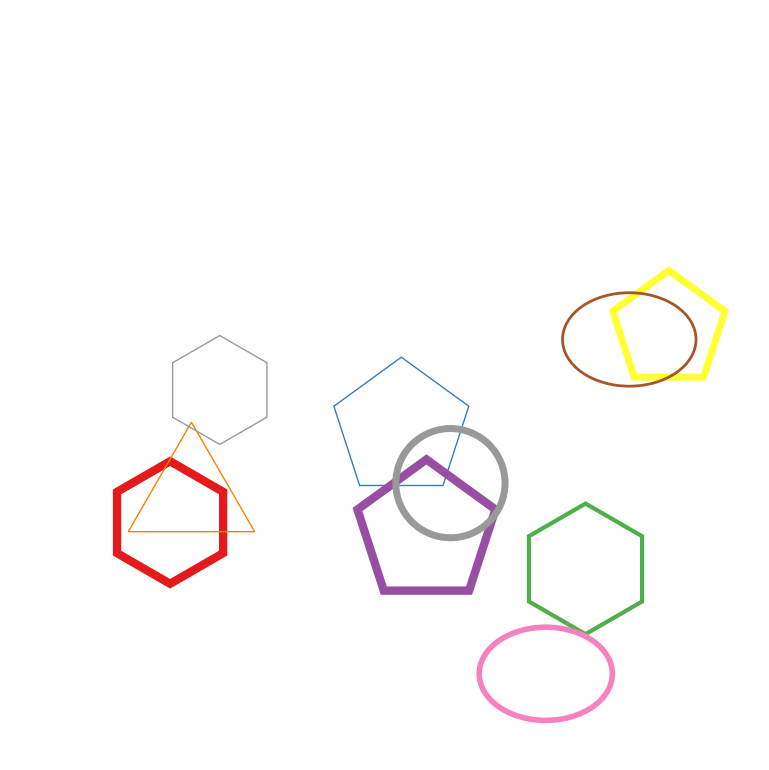[{"shape": "hexagon", "thickness": 3, "radius": 0.4, "center": [0.221, 0.321]}, {"shape": "pentagon", "thickness": 0.5, "radius": 0.46, "center": [0.521, 0.444]}, {"shape": "hexagon", "thickness": 1.5, "radius": 0.42, "center": [0.76, 0.261]}, {"shape": "pentagon", "thickness": 3, "radius": 0.47, "center": [0.554, 0.309]}, {"shape": "triangle", "thickness": 0.5, "radius": 0.47, "center": [0.249, 0.357]}, {"shape": "pentagon", "thickness": 2.5, "radius": 0.38, "center": [0.869, 0.572]}, {"shape": "oval", "thickness": 1, "radius": 0.43, "center": [0.817, 0.559]}, {"shape": "oval", "thickness": 2, "radius": 0.43, "center": [0.709, 0.125]}, {"shape": "circle", "thickness": 2.5, "radius": 0.35, "center": [0.585, 0.373]}, {"shape": "hexagon", "thickness": 0.5, "radius": 0.35, "center": [0.285, 0.494]}]